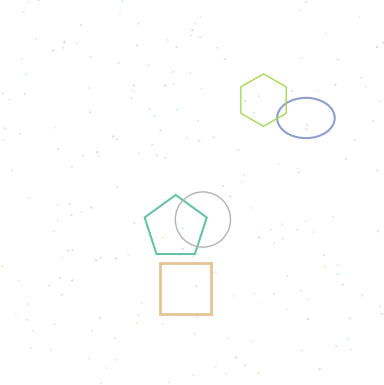[{"shape": "pentagon", "thickness": 1.5, "radius": 0.42, "center": [0.456, 0.409]}, {"shape": "oval", "thickness": 1.5, "radius": 0.37, "center": [0.795, 0.694]}, {"shape": "hexagon", "thickness": 1, "radius": 0.34, "center": [0.685, 0.74]}, {"shape": "square", "thickness": 2, "radius": 0.33, "center": [0.482, 0.251]}, {"shape": "circle", "thickness": 1, "radius": 0.36, "center": [0.527, 0.43]}]